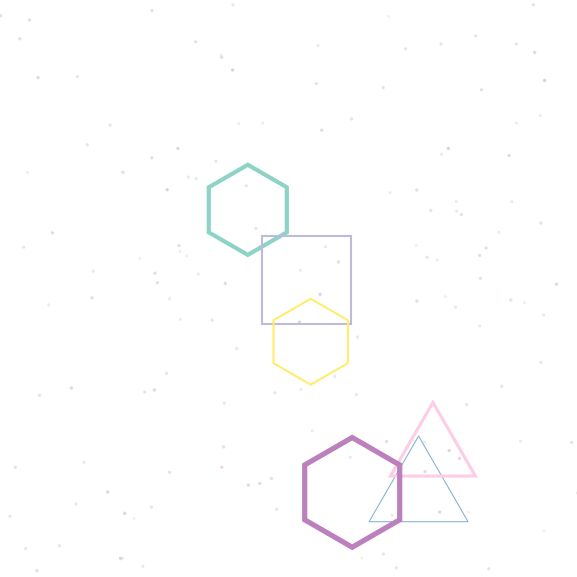[{"shape": "hexagon", "thickness": 2, "radius": 0.39, "center": [0.429, 0.636]}, {"shape": "square", "thickness": 1, "radius": 0.38, "center": [0.531, 0.515]}, {"shape": "triangle", "thickness": 0.5, "radius": 0.49, "center": [0.725, 0.145]}, {"shape": "triangle", "thickness": 1.5, "radius": 0.42, "center": [0.75, 0.217]}, {"shape": "hexagon", "thickness": 2.5, "radius": 0.47, "center": [0.61, 0.147]}, {"shape": "hexagon", "thickness": 1, "radius": 0.37, "center": [0.538, 0.407]}]